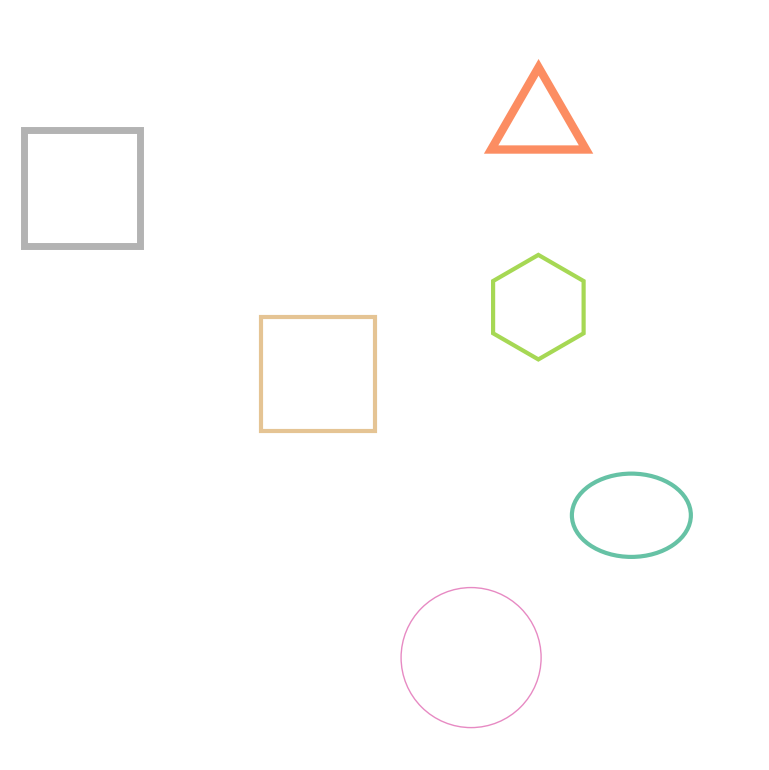[{"shape": "oval", "thickness": 1.5, "radius": 0.39, "center": [0.82, 0.331]}, {"shape": "triangle", "thickness": 3, "radius": 0.36, "center": [0.699, 0.841]}, {"shape": "circle", "thickness": 0.5, "radius": 0.45, "center": [0.612, 0.146]}, {"shape": "hexagon", "thickness": 1.5, "radius": 0.34, "center": [0.699, 0.601]}, {"shape": "square", "thickness": 1.5, "radius": 0.37, "center": [0.413, 0.515]}, {"shape": "square", "thickness": 2.5, "radius": 0.38, "center": [0.107, 0.756]}]